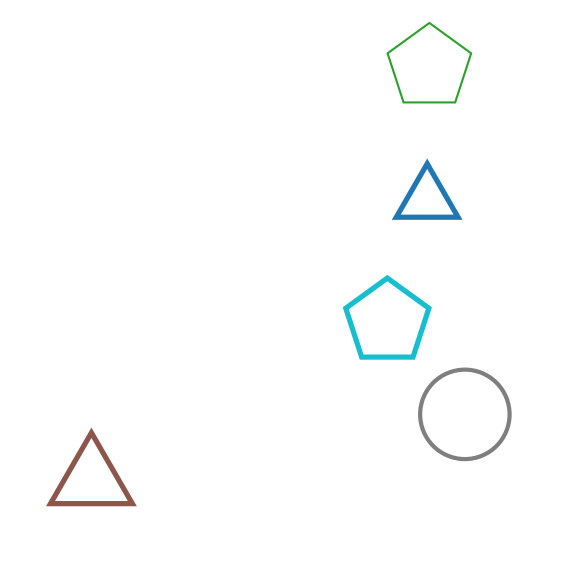[{"shape": "triangle", "thickness": 2.5, "radius": 0.31, "center": [0.74, 0.654]}, {"shape": "pentagon", "thickness": 1, "radius": 0.38, "center": [0.743, 0.883]}, {"shape": "triangle", "thickness": 2.5, "radius": 0.41, "center": [0.158, 0.168]}, {"shape": "circle", "thickness": 2, "radius": 0.39, "center": [0.805, 0.282]}, {"shape": "pentagon", "thickness": 2.5, "radius": 0.38, "center": [0.671, 0.442]}]